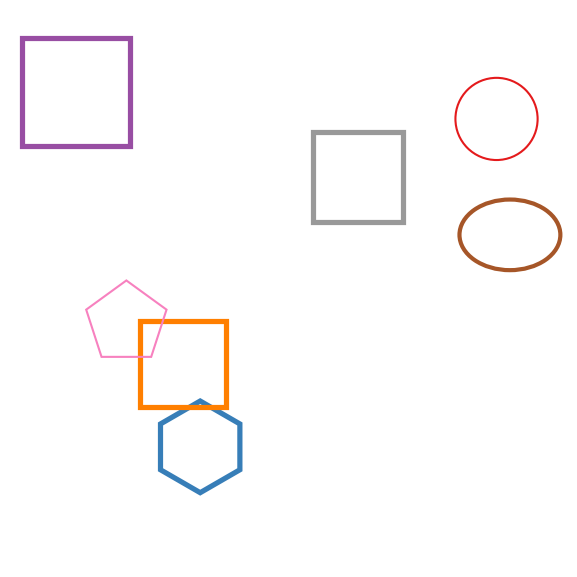[{"shape": "circle", "thickness": 1, "radius": 0.36, "center": [0.86, 0.793]}, {"shape": "hexagon", "thickness": 2.5, "radius": 0.4, "center": [0.347, 0.225]}, {"shape": "square", "thickness": 2.5, "radius": 0.47, "center": [0.132, 0.84]}, {"shape": "square", "thickness": 2.5, "radius": 0.37, "center": [0.317, 0.369]}, {"shape": "oval", "thickness": 2, "radius": 0.44, "center": [0.883, 0.592]}, {"shape": "pentagon", "thickness": 1, "radius": 0.37, "center": [0.219, 0.44]}, {"shape": "square", "thickness": 2.5, "radius": 0.39, "center": [0.62, 0.693]}]